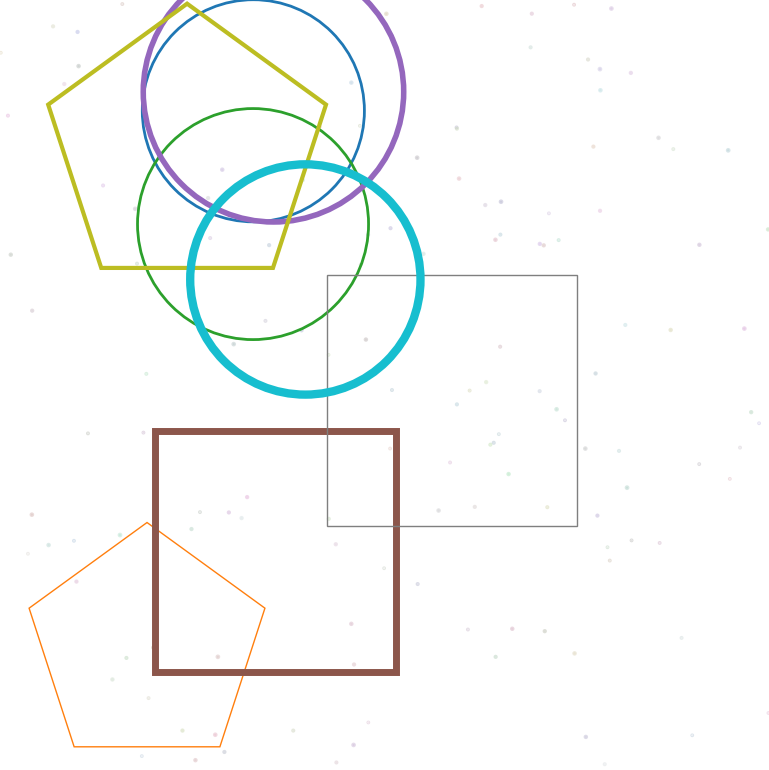[{"shape": "circle", "thickness": 1, "radius": 0.72, "center": [0.329, 0.856]}, {"shape": "pentagon", "thickness": 0.5, "radius": 0.81, "center": [0.191, 0.16]}, {"shape": "circle", "thickness": 1, "radius": 0.75, "center": [0.329, 0.709]}, {"shape": "circle", "thickness": 2, "radius": 0.85, "center": [0.355, 0.881]}, {"shape": "square", "thickness": 2.5, "radius": 0.78, "center": [0.358, 0.284]}, {"shape": "square", "thickness": 0.5, "radius": 0.81, "center": [0.587, 0.48]}, {"shape": "pentagon", "thickness": 1.5, "radius": 0.95, "center": [0.243, 0.806]}, {"shape": "circle", "thickness": 3, "radius": 0.75, "center": [0.397, 0.637]}]